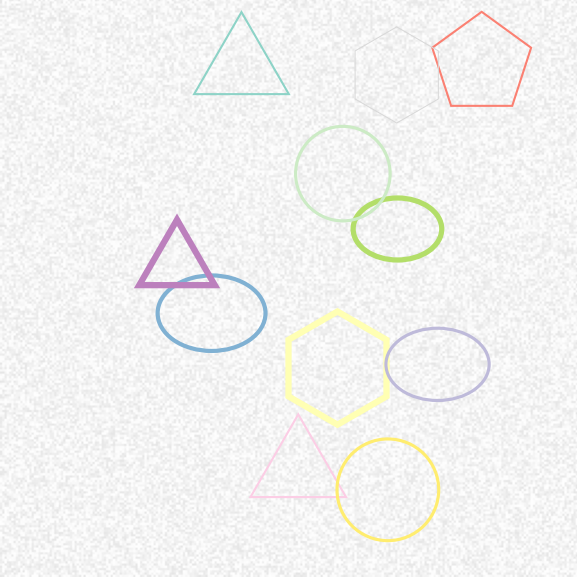[{"shape": "triangle", "thickness": 1, "radius": 0.47, "center": [0.418, 0.883]}, {"shape": "hexagon", "thickness": 3, "radius": 0.49, "center": [0.584, 0.362]}, {"shape": "oval", "thickness": 1.5, "radius": 0.45, "center": [0.758, 0.368]}, {"shape": "pentagon", "thickness": 1, "radius": 0.45, "center": [0.834, 0.889]}, {"shape": "oval", "thickness": 2, "radius": 0.47, "center": [0.366, 0.457]}, {"shape": "oval", "thickness": 2.5, "radius": 0.38, "center": [0.688, 0.603]}, {"shape": "triangle", "thickness": 1, "radius": 0.48, "center": [0.516, 0.186]}, {"shape": "hexagon", "thickness": 0.5, "radius": 0.42, "center": [0.687, 0.869]}, {"shape": "triangle", "thickness": 3, "radius": 0.38, "center": [0.307, 0.543]}, {"shape": "circle", "thickness": 1.5, "radius": 0.41, "center": [0.594, 0.698]}, {"shape": "circle", "thickness": 1.5, "radius": 0.44, "center": [0.672, 0.151]}]